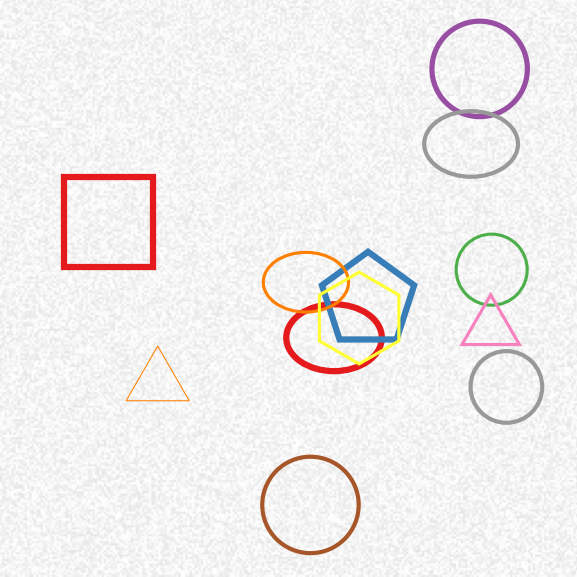[{"shape": "oval", "thickness": 3, "radius": 0.41, "center": [0.578, 0.414]}, {"shape": "square", "thickness": 3, "radius": 0.39, "center": [0.188, 0.615]}, {"shape": "pentagon", "thickness": 3, "radius": 0.42, "center": [0.637, 0.479]}, {"shape": "circle", "thickness": 1.5, "radius": 0.31, "center": [0.851, 0.532]}, {"shape": "circle", "thickness": 2.5, "radius": 0.41, "center": [0.831, 0.88]}, {"shape": "oval", "thickness": 1.5, "radius": 0.37, "center": [0.53, 0.51]}, {"shape": "triangle", "thickness": 0.5, "radius": 0.32, "center": [0.273, 0.337]}, {"shape": "hexagon", "thickness": 1.5, "radius": 0.4, "center": [0.622, 0.448]}, {"shape": "circle", "thickness": 2, "radius": 0.42, "center": [0.538, 0.125]}, {"shape": "triangle", "thickness": 1.5, "radius": 0.29, "center": [0.85, 0.431]}, {"shape": "circle", "thickness": 2, "radius": 0.31, "center": [0.877, 0.329]}, {"shape": "oval", "thickness": 2, "radius": 0.41, "center": [0.816, 0.75]}]